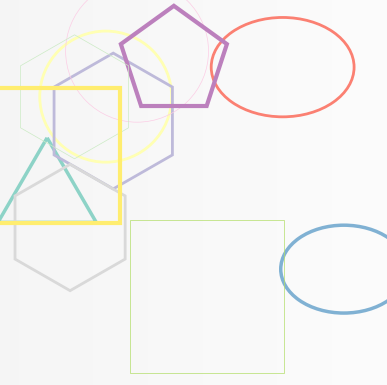[{"shape": "triangle", "thickness": 2.5, "radius": 0.73, "center": [0.122, 0.496]}, {"shape": "circle", "thickness": 2, "radius": 0.85, "center": [0.273, 0.749]}, {"shape": "hexagon", "thickness": 2, "radius": 0.88, "center": [0.292, 0.686]}, {"shape": "oval", "thickness": 2, "radius": 0.92, "center": [0.729, 0.826]}, {"shape": "oval", "thickness": 2.5, "radius": 0.82, "center": [0.887, 0.301]}, {"shape": "square", "thickness": 0.5, "radius": 1.0, "center": [0.535, 0.23]}, {"shape": "circle", "thickness": 0.5, "radius": 0.92, "center": [0.354, 0.867]}, {"shape": "hexagon", "thickness": 2, "radius": 0.82, "center": [0.181, 0.409]}, {"shape": "pentagon", "thickness": 3, "radius": 0.72, "center": [0.449, 0.841]}, {"shape": "hexagon", "thickness": 0.5, "radius": 0.8, "center": [0.192, 0.749]}, {"shape": "square", "thickness": 3, "radius": 0.88, "center": [0.134, 0.597]}]